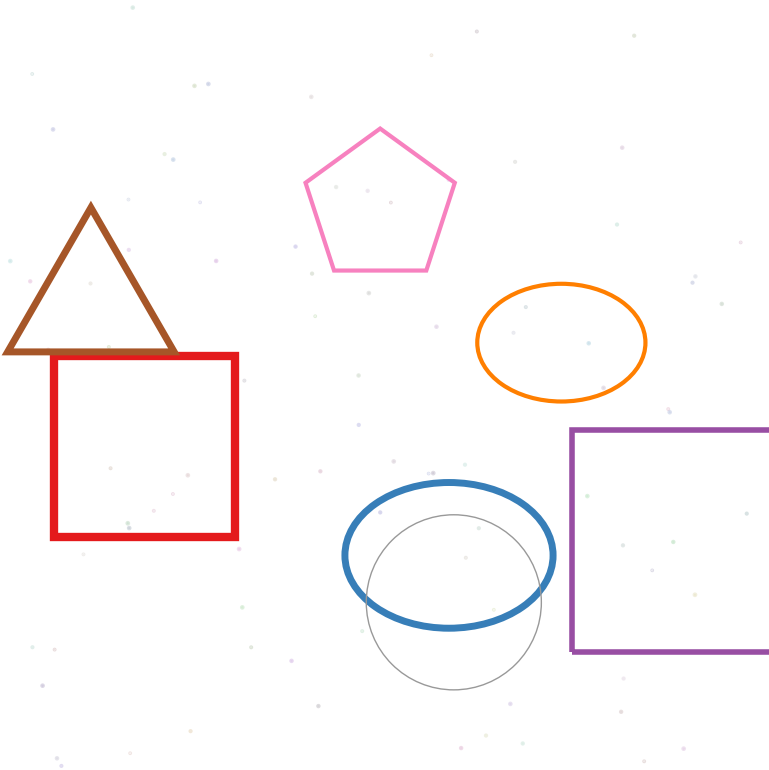[{"shape": "square", "thickness": 3, "radius": 0.59, "center": [0.188, 0.421]}, {"shape": "oval", "thickness": 2.5, "radius": 0.68, "center": [0.583, 0.279]}, {"shape": "square", "thickness": 2, "radius": 0.72, "center": [0.886, 0.297]}, {"shape": "oval", "thickness": 1.5, "radius": 0.55, "center": [0.729, 0.555]}, {"shape": "triangle", "thickness": 2.5, "radius": 0.62, "center": [0.118, 0.605]}, {"shape": "pentagon", "thickness": 1.5, "radius": 0.51, "center": [0.494, 0.731]}, {"shape": "circle", "thickness": 0.5, "radius": 0.57, "center": [0.589, 0.218]}]